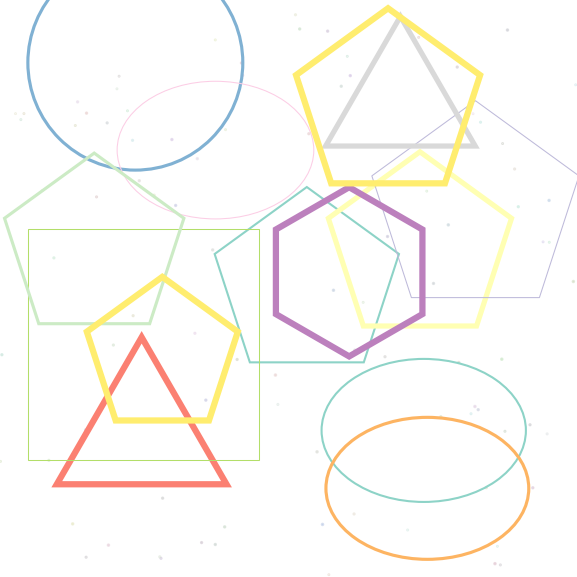[{"shape": "pentagon", "thickness": 1, "radius": 0.84, "center": [0.531, 0.507]}, {"shape": "oval", "thickness": 1, "radius": 0.88, "center": [0.734, 0.254]}, {"shape": "pentagon", "thickness": 2.5, "radius": 0.83, "center": [0.727, 0.57]}, {"shape": "pentagon", "thickness": 0.5, "radius": 0.94, "center": [0.823, 0.636]}, {"shape": "triangle", "thickness": 3, "radius": 0.85, "center": [0.245, 0.245]}, {"shape": "circle", "thickness": 1.5, "radius": 0.93, "center": [0.234, 0.891]}, {"shape": "oval", "thickness": 1.5, "radius": 0.88, "center": [0.74, 0.154]}, {"shape": "square", "thickness": 0.5, "radius": 1.0, "center": [0.248, 0.403]}, {"shape": "oval", "thickness": 0.5, "radius": 0.85, "center": [0.373, 0.739]}, {"shape": "triangle", "thickness": 2.5, "radius": 0.75, "center": [0.693, 0.821]}, {"shape": "hexagon", "thickness": 3, "radius": 0.73, "center": [0.605, 0.528]}, {"shape": "pentagon", "thickness": 1.5, "radius": 0.82, "center": [0.163, 0.571]}, {"shape": "pentagon", "thickness": 3, "radius": 0.84, "center": [0.672, 0.817]}, {"shape": "pentagon", "thickness": 3, "radius": 0.69, "center": [0.281, 0.382]}]